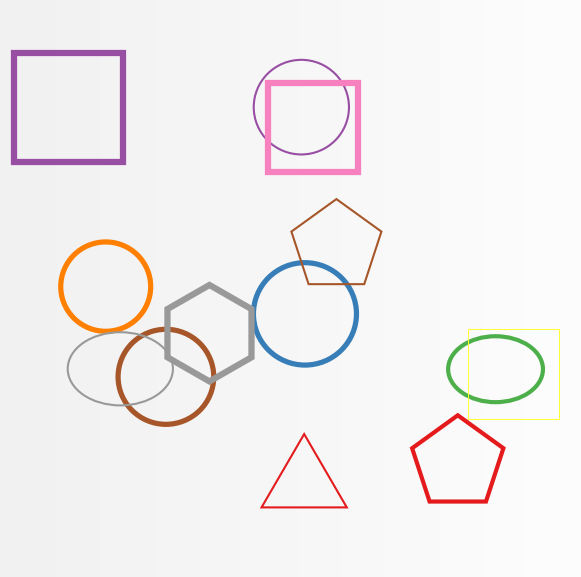[{"shape": "pentagon", "thickness": 2, "radius": 0.41, "center": [0.788, 0.197]}, {"shape": "triangle", "thickness": 1, "radius": 0.42, "center": [0.523, 0.163]}, {"shape": "circle", "thickness": 2.5, "radius": 0.44, "center": [0.525, 0.456]}, {"shape": "oval", "thickness": 2, "radius": 0.41, "center": [0.853, 0.36]}, {"shape": "square", "thickness": 3, "radius": 0.47, "center": [0.118, 0.813]}, {"shape": "circle", "thickness": 1, "radius": 0.41, "center": [0.518, 0.814]}, {"shape": "circle", "thickness": 2.5, "radius": 0.39, "center": [0.182, 0.503]}, {"shape": "square", "thickness": 0.5, "radius": 0.39, "center": [0.884, 0.351]}, {"shape": "circle", "thickness": 2.5, "radius": 0.41, "center": [0.285, 0.347]}, {"shape": "pentagon", "thickness": 1, "radius": 0.41, "center": [0.579, 0.573]}, {"shape": "square", "thickness": 3, "radius": 0.39, "center": [0.538, 0.779]}, {"shape": "hexagon", "thickness": 3, "radius": 0.42, "center": [0.36, 0.422]}, {"shape": "oval", "thickness": 1, "radius": 0.45, "center": [0.207, 0.361]}]